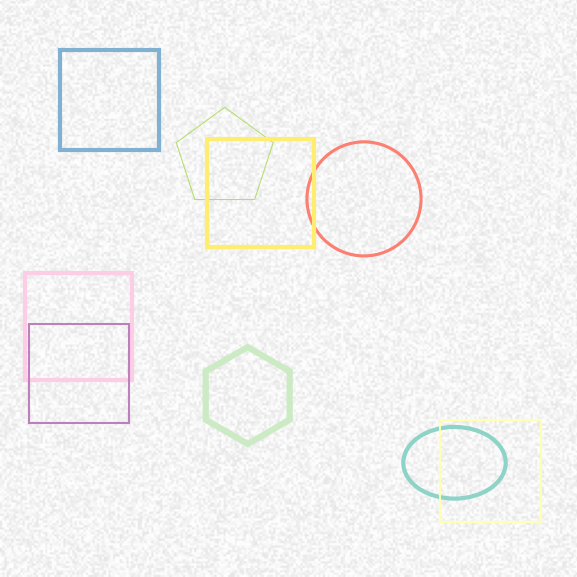[{"shape": "oval", "thickness": 2, "radius": 0.44, "center": [0.787, 0.198]}, {"shape": "square", "thickness": 1, "radius": 0.44, "center": [0.849, 0.183]}, {"shape": "circle", "thickness": 1.5, "radius": 0.49, "center": [0.63, 0.655]}, {"shape": "square", "thickness": 2, "radius": 0.43, "center": [0.19, 0.825]}, {"shape": "pentagon", "thickness": 0.5, "radius": 0.44, "center": [0.389, 0.725]}, {"shape": "square", "thickness": 2, "radius": 0.46, "center": [0.136, 0.434]}, {"shape": "square", "thickness": 1, "radius": 0.43, "center": [0.137, 0.352]}, {"shape": "hexagon", "thickness": 3, "radius": 0.42, "center": [0.429, 0.314]}, {"shape": "square", "thickness": 2, "radius": 0.47, "center": [0.451, 0.665]}]